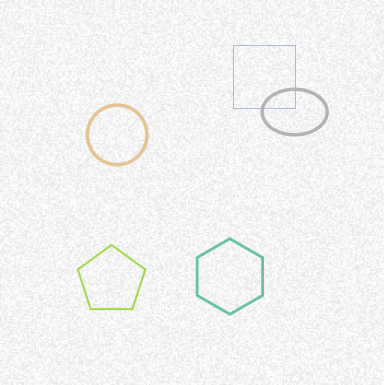[{"shape": "hexagon", "thickness": 2, "radius": 0.49, "center": [0.597, 0.282]}, {"shape": "square", "thickness": 0.5, "radius": 0.41, "center": [0.685, 0.801]}, {"shape": "pentagon", "thickness": 1.5, "radius": 0.46, "center": [0.29, 0.272]}, {"shape": "circle", "thickness": 2.5, "radius": 0.39, "center": [0.304, 0.65]}, {"shape": "oval", "thickness": 2.5, "radius": 0.42, "center": [0.765, 0.709]}]